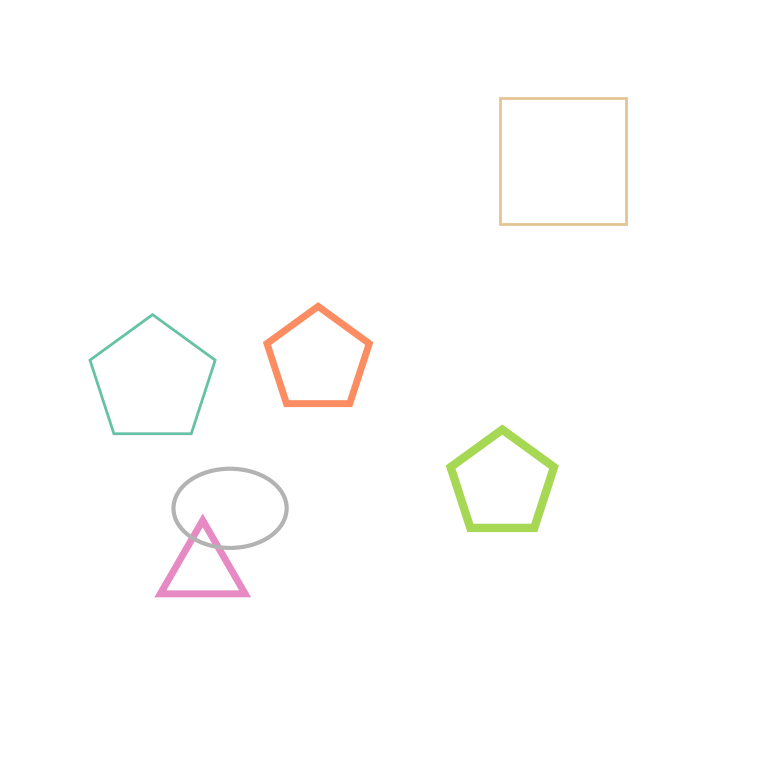[{"shape": "pentagon", "thickness": 1, "radius": 0.43, "center": [0.198, 0.506]}, {"shape": "pentagon", "thickness": 2.5, "radius": 0.35, "center": [0.413, 0.532]}, {"shape": "triangle", "thickness": 2.5, "radius": 0.32, "center": [0.263, 0.261]}, {"shape": "pentagon", "thickness": 3, "radius": 0.35, "center": [0.652, 0.372]}, {"shape": "square", "thickness": 1, "radius": 0.41, "center": [0.731, 0.791]}, {"shape": "oval", "thickness": 1.5, "radius": 0.37, "center": [0.299, 0.34]}]